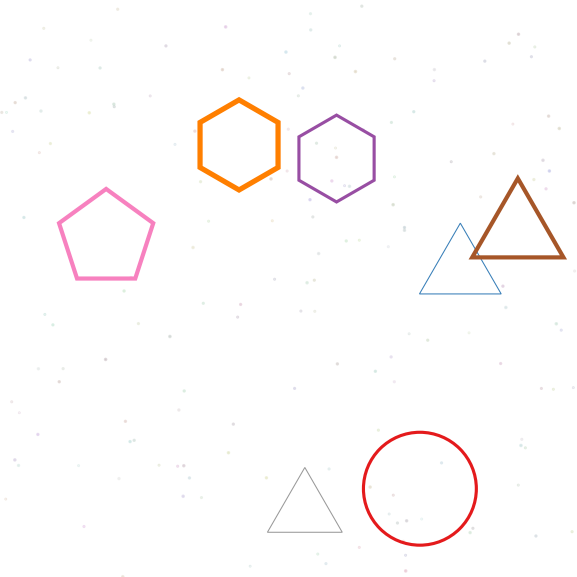[{"shape": "circle", "thickness": 1.5, "radius": 0.49, "center": [0.727, 0.153]}, {"shape": "triangle", "thickness": 0.5, "radius": 0.41, "center": [0.797, 0.531]}, {"shape": "hexagon", "thickness": 1.5, "radius": 0.38, "center": [0.583, 0.725]}, {"shape": "hexagon", "thickness": 2.5, "radius": 0.39, "center": [0.414, 0.748]}, {"shape": "triangle", "thickness": 2, "radius": 0.46, "center": [0.897, 0.599]}, {"shape": "pentagon", "thickness": 2, "radius": 0.43, "center": [0.184, 0.586]}, {"shape": "triangle", "thickness": 0.5, "radius": 0.37, "center": [0.528, 0.115]}]